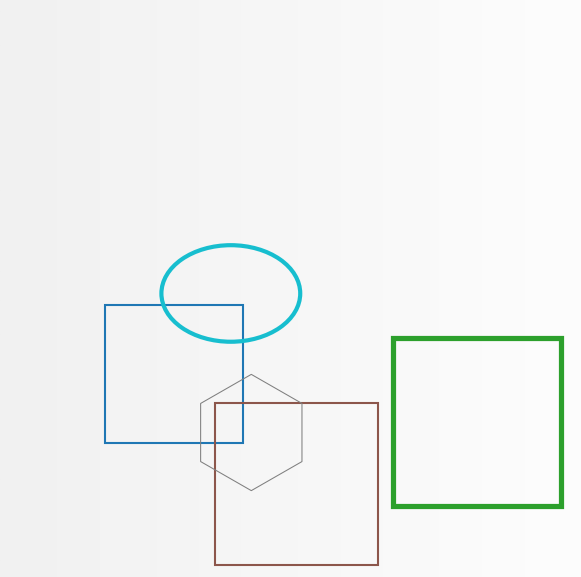[{"shape": "square", "thickness": 1, "radius": 0.6, "center": [0.299, 0.351]}, {"shape": "square", "thickness": 2.5, "radius": 0.72, "center": [0.82, 0.269]}, {"shape": "square", "thickness": 1, "radius": 0.7, "center": [0.511, 0.161]}, {"shape": "hexagon", "thickness": 0.5, "radius": 0.5, "center": [0.432, 0.25]}, {"shape": "oval", "thickness": 2, "radius": 0.6, "center": [0.397, 0.491]}]